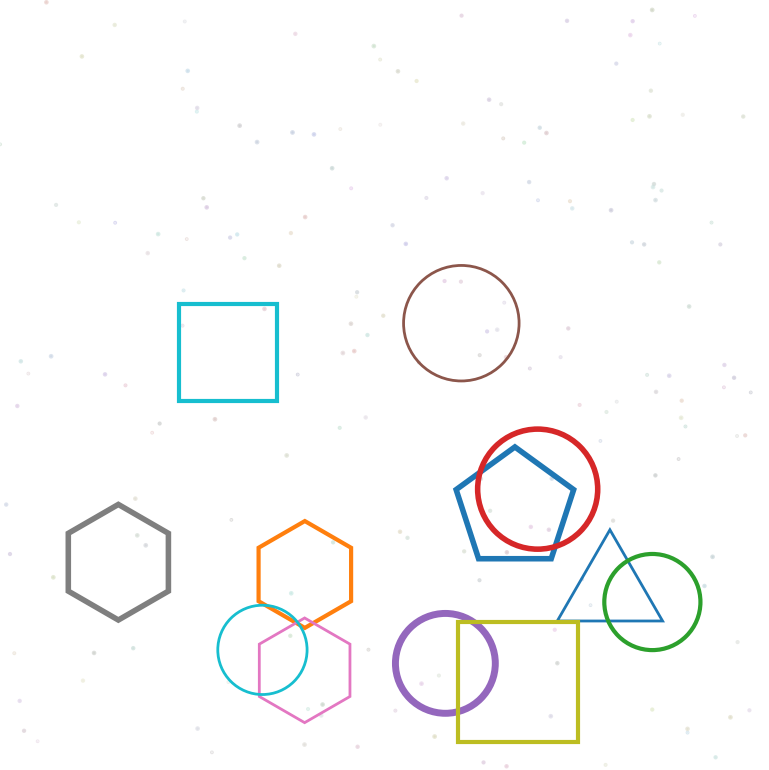[{"shape": "pentagon", "thickness": 2, "radius": 0.4, "center": [0.669, 0.339]}, {"shape": "triangle", "thickness": 1, "radius": 0.39, "center": [0.792, 0.233]}, {"shape": "hexagon", "thickness": 1.5, "radius": 0.35, "center": [0.396, 0.254]}, {"shape": "circle", "thickness": 1.5, "radius": 0.31, "center": [0.847, 0.218]}, {"shape": "circle", "thickness": 2, "radius": 0.39, "center": [0.698, 0.365]}, {"shape": "circle", "thickness": 2.5, "radius": 0.32, "center": [0.578, 0.138]}, {"shape": "circle", "thickness": 1, "radius": 0.38, "center": [0.599, 0.58]}, {"shape": "hexagon", "thickness": 1, "radius": 0.34, "center": [0.396, 0.129]}, {"shape": "hexagon", "thickness": 2, "radius": 0.38, "center": [0.154, 0.27]}, {"shape": "square", "thickness": 1.5, "radius": 0.39, "center": [0.672, 0.114]}, {"shape": "circle", "thickness": 1, "radius": 0.29, "center": [0.341, 0.156]}, {"shape": "square", "thickness": 1.5, "radius": 0.32, "center": [0.296, 0.542]}]